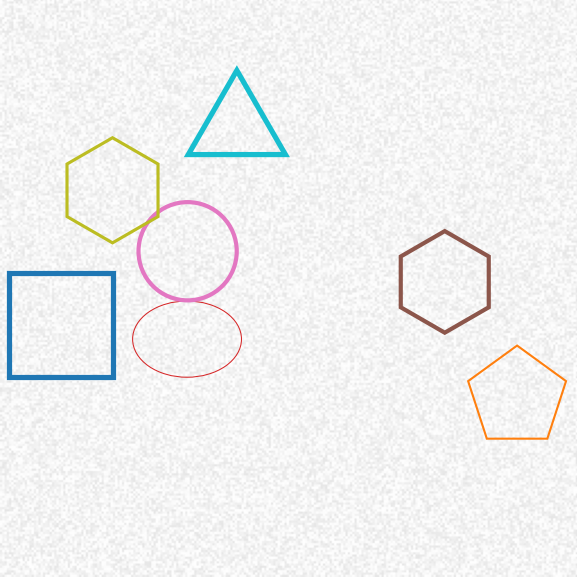[{"shape": "square", "thickness": 2.5, "radius": 0.45, "center": [0.105, 0.437]}, {"shape": "pentagon", "thickness": 1, "radius": 0.45, "center": [0.895, 0.312]}, {"shape": "oval", "thickness": 0.5, "radius": 0.47, "center": [0.324, 0.412]}, {"shape": "hexagon", "thickness": 2, "radius": 0.44, "center": [0.77, 0.511]}, {"shape": "circle", "thickness": 2, "radius": 0.43, "center": [0.325, 0.564]}, {"shape": "hexagon", "thickness": 1.5, "radius": 0.45, "center": [0.195, 0.67]}, {"shape": "triangle", "thickness": 2.5, "radius": 0.49, "center": [0.41, 0.78]}]